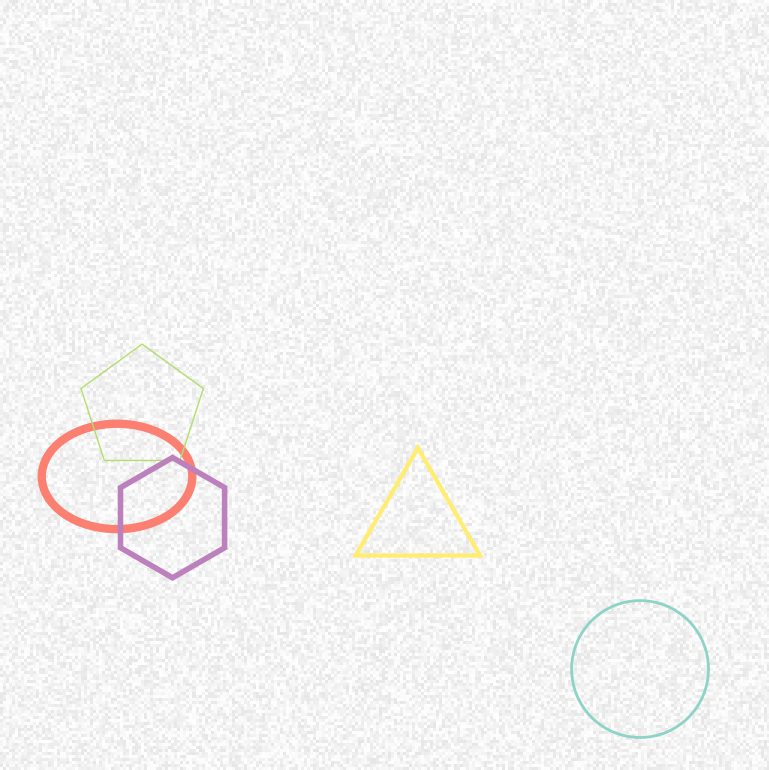[{"shape": "circle", "thickness": 1, "radius": 0.44, "center": [0.831, 0.131]}, {"shape": "oval", "thickness": 3, "radius": 0.49, "center": [0.152, 0.381]}, {"shape": "pentagon", "thickness": 0.5, "radius": 0.42, "center": [0.185, 0.47]}, {"shape": "hexagon", "thickness": 2, "radius": 0.39, "center": [0.224, 0.328]}, {"shape": "triangle", "thickness": 1.5, "radius": 0.47, "center": [0.543, 0.325]}]